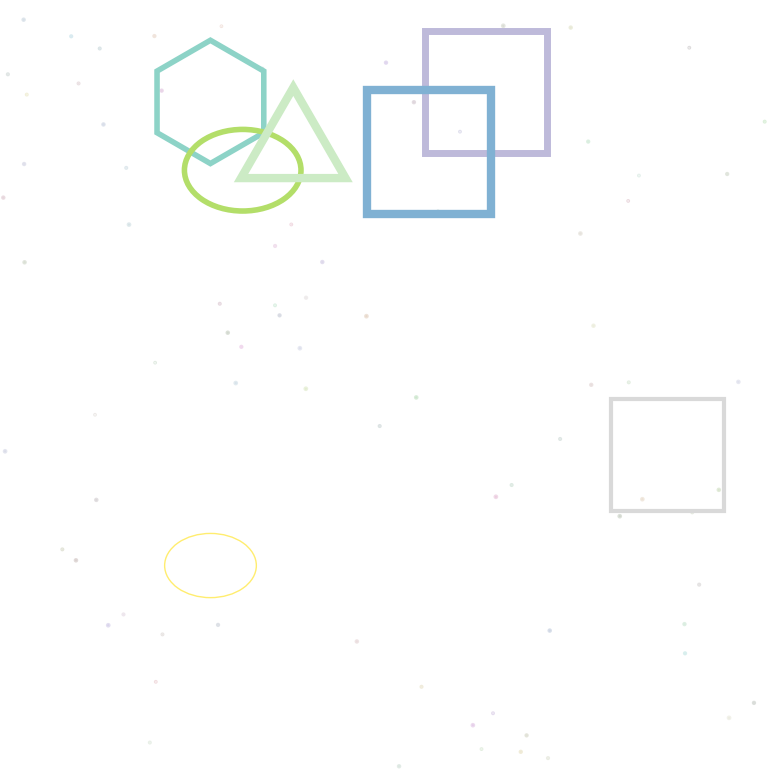[{"shape": "hexagon", "thickness": 2, "radius": 0.4, "center": [0.273, 0.868]}, {"shape": "square", "thickness": 2.5, "radius": 0.4, "center": [0.631, 0.88]}, {"shape": "square", "thickness": 3, "radius": 0.4, "center": [0.557, 0.802]}, {"shape": "oval", "thickness": 2, "radius": 0.38, "center": [0.315, 0.779]}, {"shape": "square", "thickness": 1.5, "radius": 0.37, "center": [0.867, 0.409]}, {"shape": "triangle", "thickness": 3, "radius": 0.39, "center": [0.381, 0.808]}, {"shape": "oval", "thickness": 0.5, "radius": 0.3, "center": [0.273, 0.266]}]